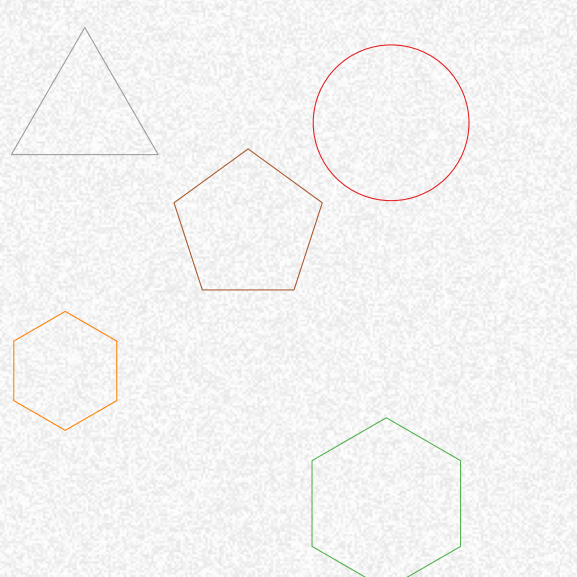[{"shape": "circle", "thickness": 0.5, "radius": 0.67, "center": [0.677, 0.787]}, {"shape": "hexagon", "thickness": 0.5, "radius": 0.74, "center": [0.669, 0.127]}, {"shape": "hexagon", "thickness": 0.5, "radius": 0.51, "center": [0.113, 0.357]}, {"shape": "pentagon", "thickness": 0.5, "radius": 0.67, "center": [0.43, 0.606]}, {"shape": "triangle", "thickness": 0.5, "radius": 0.73, "center": [0.147, 0.805]}]